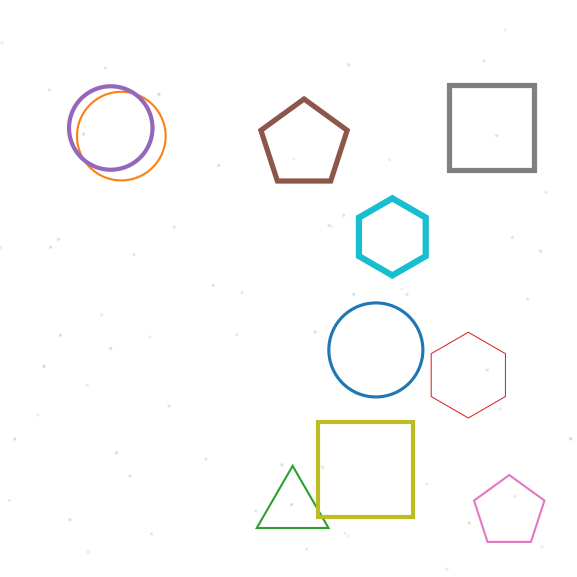[{"shape": "circle", "thickness": 1.5, "radius": 0.41, "center": [0.651, 0.393]}, {"shape": "circle", "thickness": 1, "radius": 0.38, "center": [0.21, 0.763]}, {"shape": "triangle", "thickness": 1, "radius": 0.36, "center": [0.507, 0.121]}, {"shape": "hexagon", "thickness": 0.5, "radius": 0.37, "center": [0.811, 0.35]}, {"shape": "circle", "thickness": 2, "radius": 0.36, "center": [0.192, 0.777]}, {"shape": "pentagon", "thickness": 2.5, "radius": 0.39, "center": [0.526, 0.749]}, {"shape": "pentagon", "thickness": 1, "radius": 0.32, "center": [0.882, 0.113]}, {"shape": "square", "thickness": 2.5, "radius": 0.37, "center": [0.851, 0.778]}, {"shape": "square", "thickness": 2, "radius": 0.41, "center": [0.632, 0.187]}, {"shape": "hexagon", "thickness": 3, "radius": 0.33, "center": [0.679, 0.589]}]